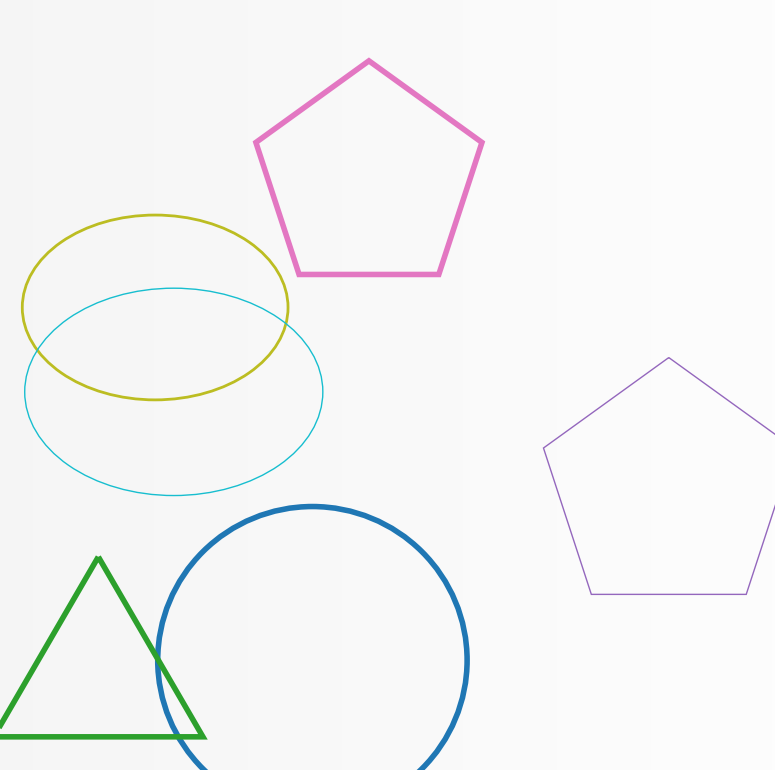[{"shape": "circle", "thickness": 2, "radius": 1.0, "center": [0.403, 0.143]}, {"shape": "triangle", "thickness": 2, "radius": 0.78, "center": [0.127, 0.121]}, {"shape": "pentagon", "thickness": 0.5, "radius": 0.85, "center": [0.863, 0.366]}, {"shape": "pentagon", "thickness": 2, "radius": 0.77, "center": [0.476, 0.768]}, {"shape": "oval", "thickness": 1, "radius": 0.86, "center": [0.2, 0.601]}, {"shape": "oval", "thickness": 0.5, "radius": 0.96, "center": [0.224, 0.491]}]